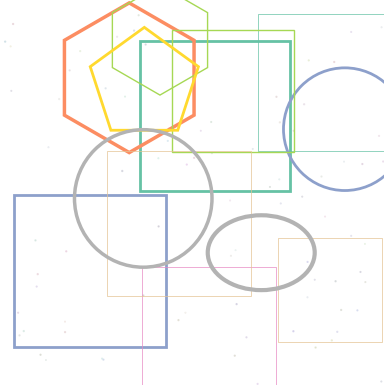[{"shape": "square", "thickness": 2, "radius": 0.97, "center": [0.559, 0.699]}, {"shape": "square", "thickness": 0.5, "radius": 0.89, "center": [0.848, 0.786]}, {"shape": "hexagon", "thickness": 2.5, "radius": 0.97, "center": [0.336, 0.798]}, {"shape": "square", "thickness": 2, "radius": 0.99, "center": [0.233, 0.296]}, {"shape": "circle", "thickness": 2, "radius": 0.8, "center": [0.896, 0.664]}, {"shape": "square", "thickness": 0.5, "radius": 0.88, "center": [0.543, 0.132]}, {"shape": "hexagon", "thickness": 1, "radius": 0.71, "center": [0.416, 0.896]}, {"shape": "square", "thickness": 1, "radius": 0.8, "center": [0.606, 0.764]}, {"shape": "pentagon", "thickness": 2, "radius": 0.74, "center": [0.375, 0.781]}, {"shape": "square", "thickness": 0.5, "radius": 0.68, "center": [0.857, 0.247]}, {"shape": "square", "thickness": 0.5, "radius": 0.94, "center": [0.464, 0.42]}, {"shape": "circle", "thickness": 2.5, "radius": 0.89, "center": [0.372, 0.485]}, {"shape": "oval", "thickness": 3, "radius": 0.69, "center": [0.679, 0.344]}]